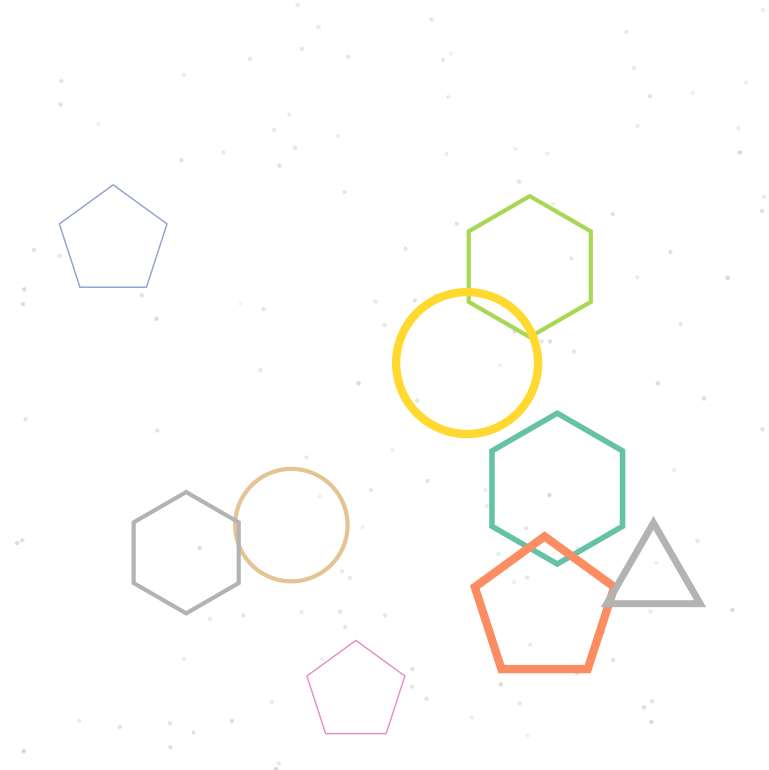[{"shape": "hexagon", "thickness": 2, "radius": 0.49, "center": [0.724, 0.365]}, {"shape": "pentagon", "thickness": 3, "radius": 0.48, "center": [0.707, 0.208]}, {"shape": "pentagon", "thickness": 0.5, "radius": 0.37, "center": [0.147, 0.686]}, {"shape": "pentagon", "thickness": 0.5, "radius": 0.33, "center": [0.462, 0.101]}, {"shape": "hexagon", "thickness": 1.5, "radius": 0.46, "center": [0.688, 0.654]}, {"shape": "circle", "thickness": 3, "radius": 0.46, "center": [0.607, 0.528]}, {"shape": "circle", "thickness": 1.5, "radius": 0.37, "center": [0.378, 0.318]}, {"shape": "hexagon", "thickness": 1.5, "radius": 0.39, "center": [0.242, 0.282]}, {"shape": "triangle", "thickness": 2.5, "radius": 0.35, "center": [0.849, 0.251]}]